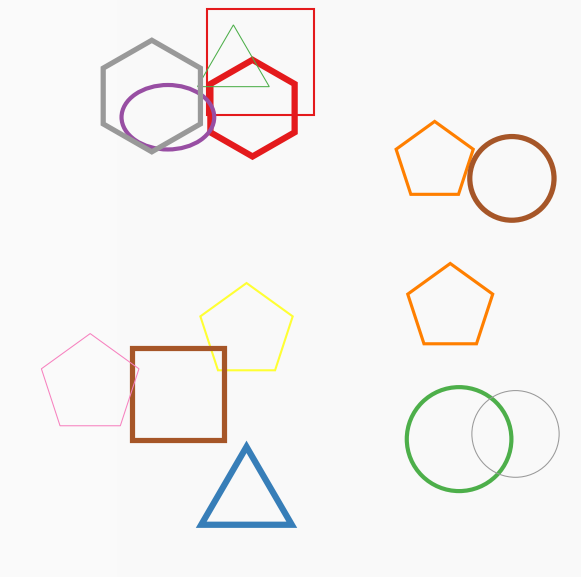[{"shape": "hexagon", "thickness": 3, "radius": 0.42, "center": [0.434, 0.812]}, {"shape": "square", "thickness": 1, "radius": 0.46, "center": [0.449, 0.891]}, {"shape": "triangle", "thickness": 3, "radius": 0.45, "center": [0.424, 0.135]}, {"shape": "circle", "thickness": 2, "radius": 0.45, "center": [0.79, 0.239]}, {"shape": "triangle", "thickness": 0.5, "radius": 0.36, "center": [0.402, 0.885]}, {"shape": "oval", "thickness": 2, "radius": 0.4, "center": [0.289, 0.796]}, {"shape": "pentagon", "thickness": 1.5, "radius": 0.38, "center": [0.775, 0.466]}, {"shape": "pentagon", "thickness": 1.5, "radius": 0.35, "center": [0.748, 0.719]}, {"shape": "pentagon", "thickness": 1, "radius": 0.42, "center": [0.424, 0.426]}, {"shape": "circle", "thickness": 2.5, "radius": 0.36, "center": [0.881, 0.69]}, {"shape": "square", "thickness": 2.5, "radius": 0.4, "center": [0.306, 0.317]}, {"shape": "pentagon", "thickness": 0.5, "radius": 0.44, "center": [0.155, 0.333]}, {"shape": "circle", "thickness": 0.5, "radius": 0.38, "center": [0.887, 0.248]}, {"shape": "hexagon", "thickness": 2.5, "radius": 0.48, "center": [0.261, 0.833]}]